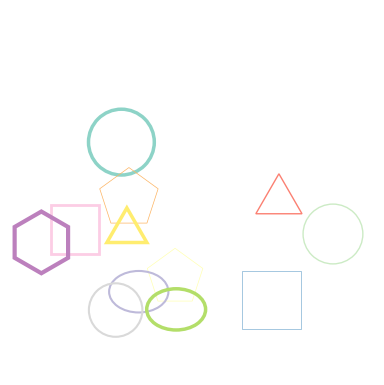[{"shape": "circle", "thickness": 2.5, "radius": 0.43, "center": [0.315, 0.631]}, {"shape": "pentagon", "thickness": 0.5, "radius": 0.38, "center": [0.455, 0.279]}, {"shape": "oval", "thickness": 1.5, "radius": 0.39, "center": [0.36, 0.242]}, {"shape": "triangle", "thickness": 1, "radius": 0.35, "center": [0.724, 0.479]}, {"shape": "square", "thickness": 0.5, "radius": 0.38, "center": [0.706, 0.22]}, {"shape": "pentagon", "thickness": 0.5, "radius": 0.4, "center": [0.335, 0.485]}, {"shape": "oval", "thickness": 2.5, "radius": 0.38, "center": [0.458, 0.196]}, {"shape": "square", "thickness": 2, "radius": 0.31, "center": [0.194, 0.404]}, {"shape": "circle", "thickness": 1.5, "radius": 0.35, "center": [0.3, 0.195]}, {"shape": "hexagon", "thickness": 3, "radius": 0.4, "center": [0.107, 0.37]}, {"shape": "circle", "thickness": 1, "radius": 0.39, "center": [0.865, 0.392]}, {"shape": "triangle", "thickness": 2.5, "radius": 0.3, "center": [0.33, 0.4]}]